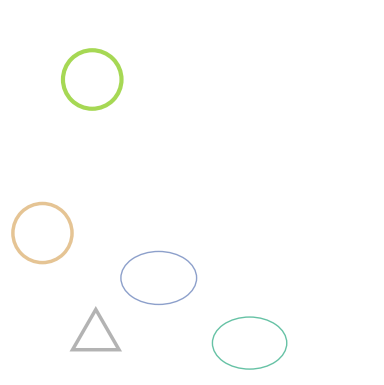[{"shape": "oval", "thickness": 1, "radius": 0.48, "center": [0.648, 0.109]}, {"shape": "oval", "thickness": 1, "radius": 0.49, "center": [0.412, 0.278]}, {"shape": "circle", "thickness": 3, "radius": 0.38, "center": [0.24, 0.794]}, {"shape": "circle", "thickness": 2.5, "radius": 0.38, "center": [0.11, 0.395]}, {"shape": "triangle", "thickness": 2.5, "radius": 0.35, "center": [0.249, 0.126]}]